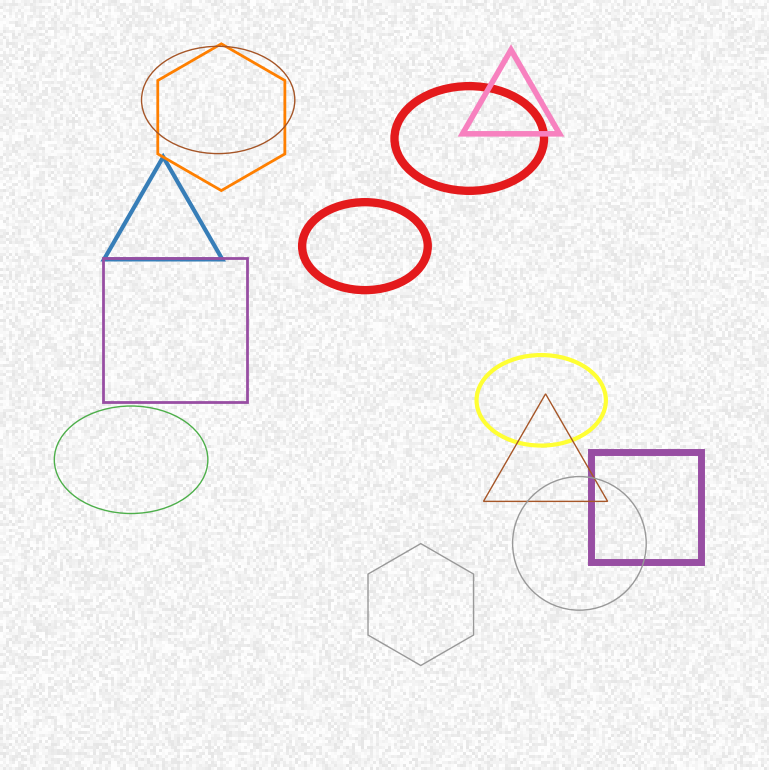[{"shape": "oval", "thickness": 3, "radius": 0.49, "center": [0.609, 0.82]}, {"shape": "oval", "thickness": 3, "radius": 0.41, "center": [0.474, 0.68]}, {"shape": "triangle", "thickness": 1.5, "radius": 0.44, "center": [0.212, 0.707]}, {"shape": "oval", "thickness": 0.5, "radius": 0.5, "center": [0.17, 0.403]}, {"shape": "square", "thickness": 1, "radius": 0.47, "center": [0.227, 0.572]}, {"shape": "square", "thickness": 2.5, "radius": 0.35, "center": [0.839, 0.342]}, {"shape": "hexagon", "thickness": 1, "radius": 0.48, "center": [0.287, 0.848]}, {"shape": "oval", "thickness": 1.5, "radius": 0.42, "center": [0.703, 0.48]}, {"shape": "triangle", "thickness": 0.5, "radius": 0.47, "center": [0.709, 0.395]}, {"shape": "oval", "thickness": 0.5, "radius": 0.5, "center": [0.283, 0.87]}, {"shape": "triangle", "thickness": 2, "radius": 0.36, "center": [0.664, 0.863]}, {"shape": "circle", "thickness": 0.5, "radius": 0.43, "center": [0.752, 0.294]}, {"shape": "hexagon", "thickness": 0.5, "radius": 0.4, "center": [0.546, 0.215]}]